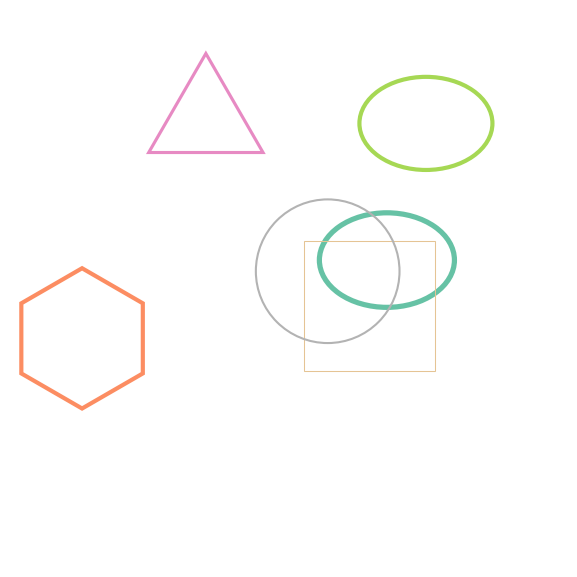[{"shape": "oval", "thickness": 2.5, "radius": 0.58, "center": [0.67, 0.549]}, {"shape": "hexagon", "thickness": 2, "radius": 0.61, "center": [0.142, 0.413]}, {"shape": "triangle", "thickness": 1.5, "radius": 0.57, "center": [0.356, 0.792]}, {"shape": "oval", "thickness": 2, "radius": 0.58, "center": [0.738, 0.785]}, {"shape": "square", "thickness": 0.5, "radius": 0.56, "center": [0.64, 0.469]}, {"shape": "circle", "thickness": 1, "radius": 0.62, "center": [0.567, 0.529]}]